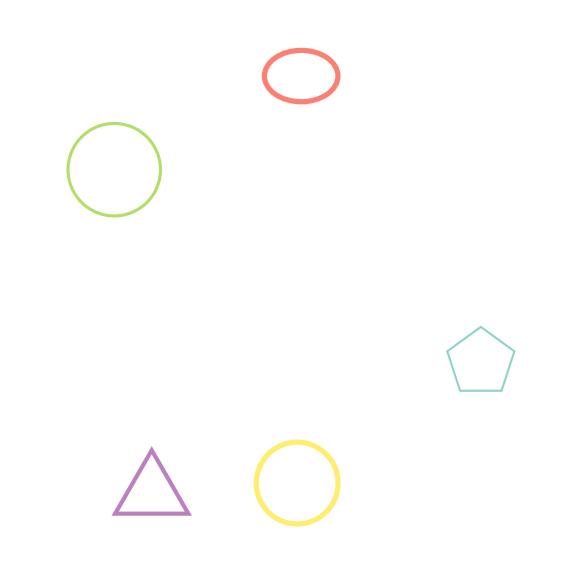[{"shape": "pentagon", "thickness": 1, "radius": 0.31, "center": [0.833, 0.372]}, {"shape": "oval", "thickness": 2.5, "radius": 0.32, "center": [0.522, 0.867]}, {"shape": "circle", "thickness": 1.5, "radius": 0.4, "center": [0.198, 0.705]}, {"shape": "triangle", "thickness": 2, "radius": 0.37, "center": [0.263, 0.146]}, {"shape": "circle", "thickness": 2.5, "radius": 0.35, "center": [0.515, 0.163]}]